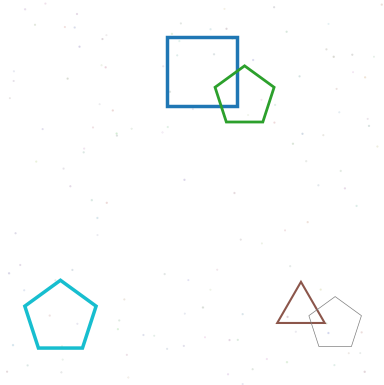[{"shape": "square", "thickness": 2.5, "radius": 0.45, "center": [0.525, 0.814]}, {"shape": "pentagon", "thickness": 2, "radius": 0.4, "center": [0.635, 0.748]}, {"shape": "triangle", "thickness": 1.5, "radius": 0.36, "center": [0.782, 0.197]}, {"shape": "pentagon", "thickness": 0.5, "radius": 0.36, "center": [0.871, 0.158]}, {"shape": "pentagon", "thickness": 2.5, "radius": 0.49, "center": [0.157, 0.175]}]